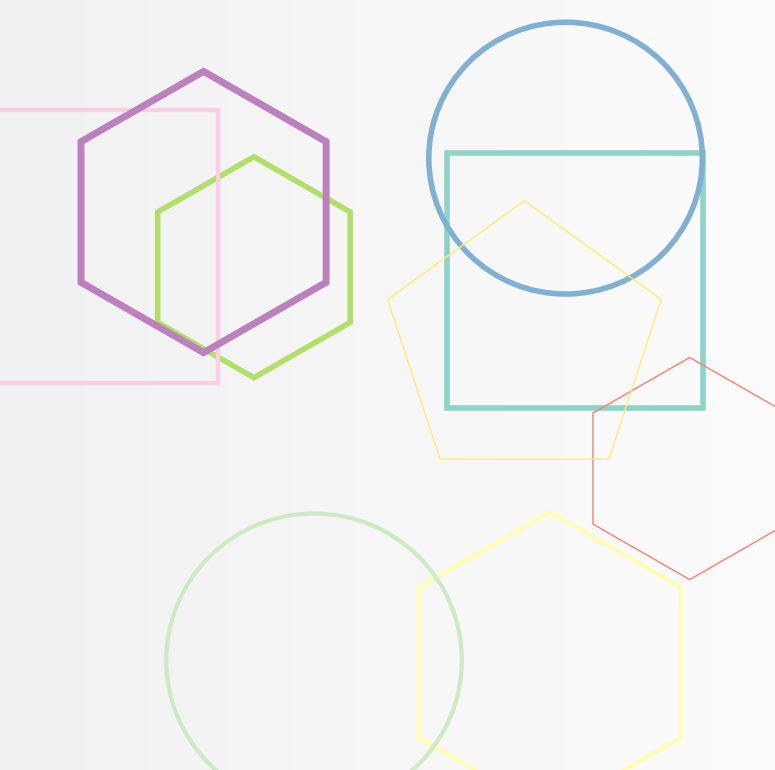[{"shape": "square", "thickness": 2, "radius": 0.83, "center": [0.742, 0.636]}, {"shape": "hexagon", "thickness": 1.5, "radius": 0.98, "center": [0.709, 0.14]}, {"shape": "hexagon", "thickness": 0.5, "radius": 0.72, "center": [0.89, 0.392]}, {"shape": "circle", "thickness": 2, "radius": 0.88, "center": [0.73, 0.795]}, {"shape": "hexagon", "thickness": 2, "radius": 0.72, "center": [0.328, 0.653]}, {"shape": "square", "thickness": 1.5, "radius": 0.89, "center": [0.104, 0.68]}, {"shape": "hexagon", "thickness": 2.5, "radius": 0.91, "center": [0.263, 0.725]}, {"shape": "circle", "thickness": 1.5, "radius": 0.95, "center": [0.405, 0.142]}, {"shape": "pentagon", "thickness": 0.5, "radius": 0.93, "center": [0.677, 0.554]}]